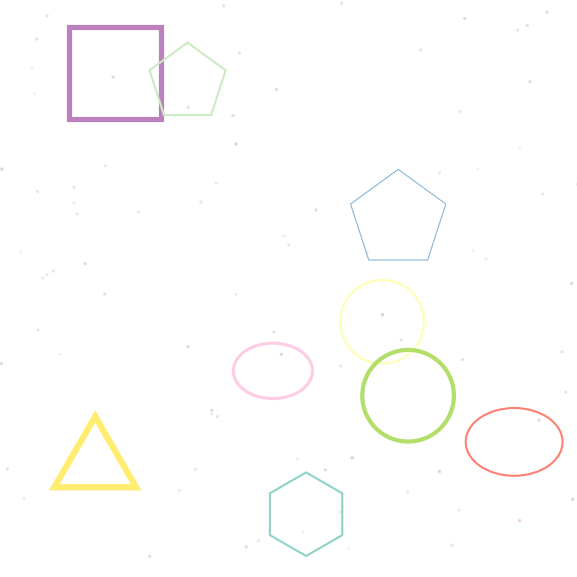[{"shape": "hexagon", "thickness": 1, "radius": 0.36, "center": [0.53, 0.109]}, {"shape": "circle", "thickness": 1, "radius": 0.36, "center": [0.662, 0.442]}, {"shape": "oval", "thickness": 1, "radius": 0.42, "center": [0.89, 0.234]}, {"shape": "pentagon", "thickness": 0.5, "radius": 0.43, "center": [0.69, 0.619]}, {"shape": "circle", "thickness": 2, "radius": 0.4, "center": [0.707, 0.314]}, {"shape": "oval", "thickness": 1.5, "radius": 0.34, "center": [0.473, 0.357]}, {"shape": "square", "thickness": 2.5, "radius": 0.4, "center": [0.199, 0.873]}, {"shape": "pentagon", "thickness": 1, "radius": 0.35, "center": [0.325, 0.856]}, {"shape": "triangle", "thickness": 3, "radius": 0.41, "center": [0.165, 0.196]}]